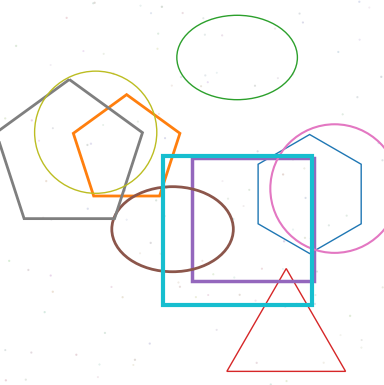[{"shape": "hexagon", "thickness": 1, "radius": 0.77, "center": [0.804, 0.496]}, {"shape": "pentagon", "thickness": 2, "radius": 0.73, "center": [0.329, 0.609]}, {"shape": "oval", "thickness": 1, "radius": 0.78, "center": [0.616, 0.851]}, {"shape": "triangle", "thickness": 1, "radius": 0.89, "center": [0.743, 0.124]}, {"shape": "square", "thickness": 2.5, "radius": 0.79, "center": [0.657, 0.43]}, {"shape": "oval", "thickness": 2, "radius": 0.79, "center": [0.448, 0.405]}, {"shape": "circle", "thickness": 1.5, "radius": 0.84, "center": [0.869, 0.51]}, {"shape": "pentagon", "thickness": 2, "radius": 1.0, "center": [0.18, 0.594]}, {"shape": "circle", "thickness": 1, "radius": 0.79, "center": [0.249, 0.657]}, {"shape": "square", "thickness": 3, "radius": 0.97, "center": [0.616, 0.4]}]